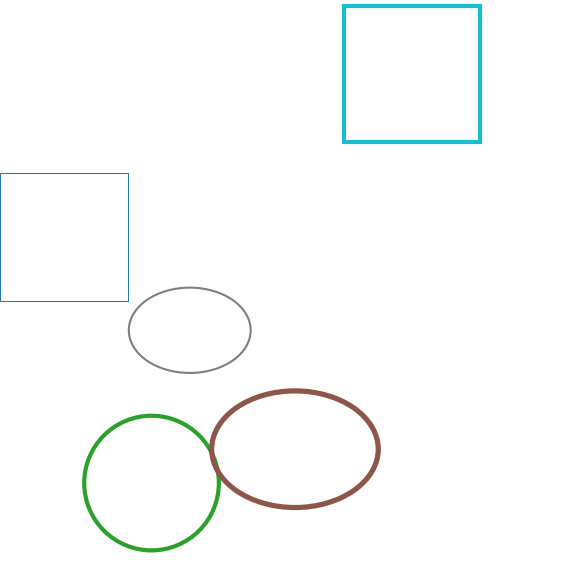[{"shape": "square", "thickness": 0.5, "radius": 0.56, "center": [0.111, 0.588]}, {"shape": "circle", "thickness": 2, "radius": 0.58, "center": [0.262, 0.163]}, {"shape": "oval", "thickness": 2.5, "radius": 0.72, "center": [0.511, 0.221]}, {"shape": "oval", "thickness": 1, "radius": 0.53, "center": [0.329, 0.427]}, {"shape": "square", "thickness": 2, "radius": 0.59, "center": [0.713, 0.871]}]